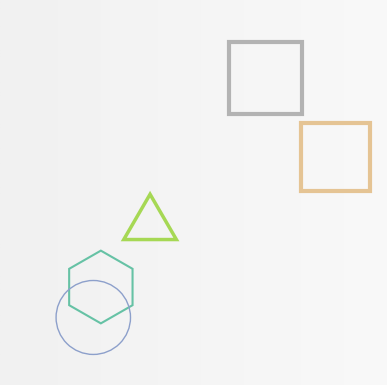[{"shape": "hexagon", "thickness": 1.5, "radius": 0.47, "center": [0.26, 0.255]}, {"shape": "circle", "thickness": 1, "radius": 0.48, "center": [0.241, 0.175]}, {"shape": "triangle", "thickness": 2.5, "radius": 0.39, "center": [0.387, 0.417]}, {"shape": "square", "thickness": 3, "radius": 0.44, "center": [0.866, 0.592]}, {"shape": "square", "thickness": 3, "radius": 0.47, "center": [0.686, 0.797]}]